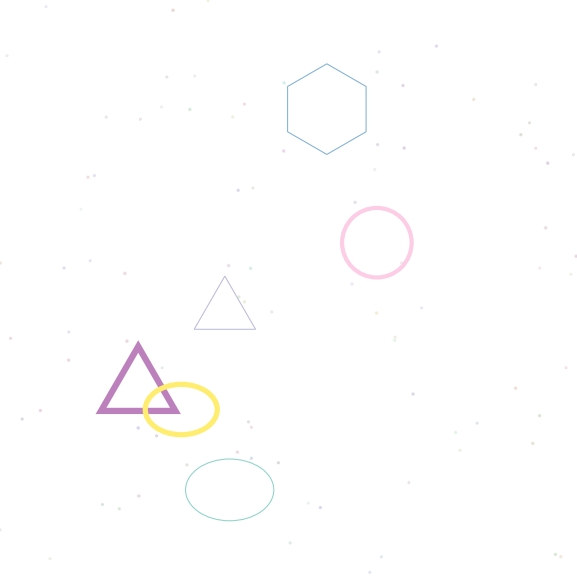[{"shape": "oval", "thickness": 0.5, "radius": 0.38, "center": [0.398, 0.151]}, {"shape": "triangle", "thickness": 0.5, "radius": 0.31, "center": [0.389, 0.46]}, {"shape": "hexagon", "thickness": 0.5, "radius": 0.39, "center": [0.566, 0.81]}, {"shape": "circle", "thickness": 2, "radius": 0.3, "center": [0.653, 0.579]}, {"shape": "triangle", "thickness": 3, "radius": 0.37, "center": [0.239, 0.325]}, {"shape": "oval", "thickness": 2.5, "radius": 0.31, "center": [0.314, 0.29]}]